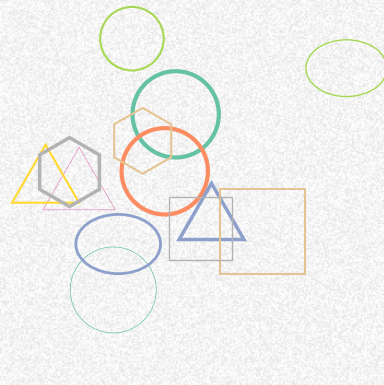[{"shape": "circle", "thickness": 0.5, "radius": 0.56, "center": [0.294, 0.247]}, {"shape": "circle", "thickness": 3, "radius": 0.56, "center": [0.456, 0.703]}, {"shape": "circle", "thickness": 3, "radius": 0.56, "center": [0.428, 0.555]}, {"shape": "triangle", "thickness": 2.5, "radius": 0.49, "center": [0.549, 0.426]}, {"shape": "oval", "thickness": 2, "radius": 0.55, "center": [0.307, 0.366]}, {"shape": "triangle", "thickness": 0.5, "radius": 0.54, "center": [0.206, 0.509]}, {"shape": "circle", "thickness": 1.5, "radius": 0.41, "center": [0.343, 0.9]}, {"shape": "oval", "thickness": 1, "radius": 0.53, "center": [0.9, 0.823]}, {"shape": "triangle", "thickness": 1.5, "radius": 0.5, "center": [0.118, 0.524]}, {"shape": "square", "thickness": 1.5, "radius": 0.56, "center": [0.682, 0.399]}, {"shape": "hexagon", "thickness": 1.5, "radius": 0.43, "center": [0.371, 0.634]}, {"shape": "square", "thickness": 1, "radius": 0.41, "center": [0.521, 0.406]}, {"shape": "hexagon", "thickness": 2.5, "radius": 0.45, "center": [0.181, 0.553]}]